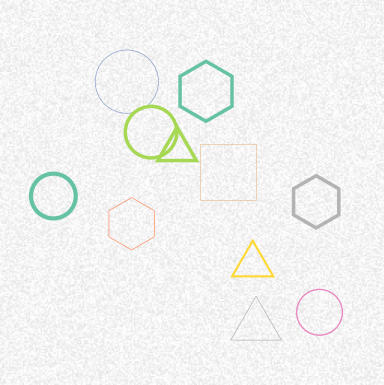[{"shape": "circle", "thickness": 3, "radius": 0.29, "center": [0.139, 0.491]}, {"shape": "hexagon", "thickness": 2.5, "radius": 0.39, "center": [0.535, 0.763]}, {"shape": "hexagon", "thickness": 0.5, "radius": 0.34, "center": [0.342, 0.419]}, {"shape": "circle", "thickness": 0.5, "radius": 0.41, "center": [0.329, 0.788]}, {"shape": "circle", "thickness": 1, "radius": 0.3, "center": [0.83, 0.189]}, {"shape": "triangle", "thickness": 2.5, "radius": 0.29, "center": [0.46, 0.612]}, {"shape": "circle", "thickness": 2.5, "radius": 0.33, "center": [0.392, 0.657]}, {"shape": "triangle", "thickness": 1.5, "radius": 0.31, "center": [0.656, 0.313]}, {"shape": "square", "thickness": 0.5, "radius": 0.37, "center": [0.592, 0.553]}, {"shape": "hexagon", "thickness": 2.5, "radius": 0.34, "center": [0.821, 0.476]}, {"shape": "triangle", "thickness": 0.5, "radius": 0.38, "center": [0.665, 0.155]}]